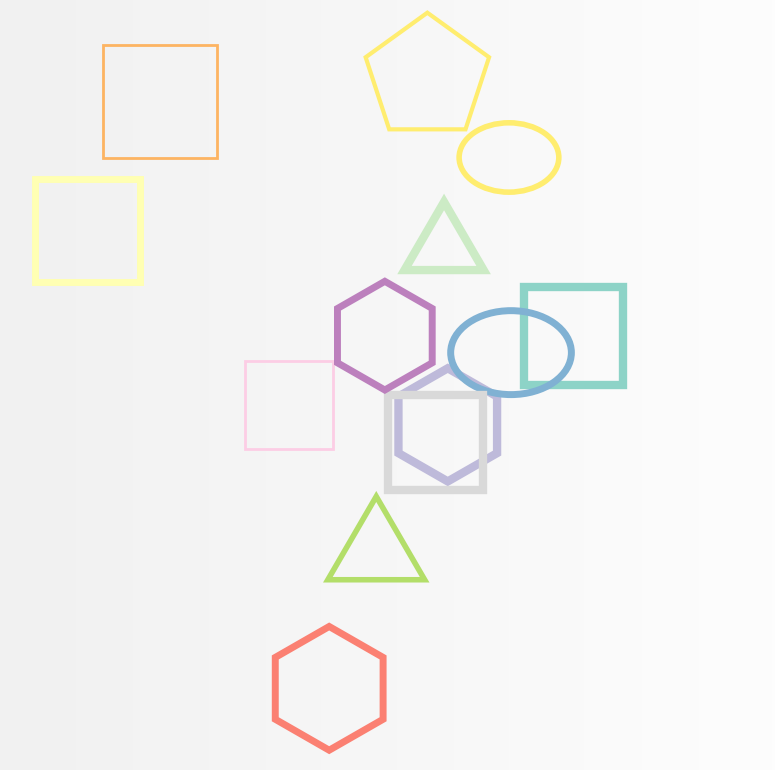[{"shape": "square", "thickness": 3, "radius": 0.32, "center": [0.74, 0.564]}, {"shape": "square", "thickness": 2.5, "radius": 0.34, "center": [0.113, 0.701]}, {"shape": "hexagon", "thickness": 3, "radius": 0.37, "center": [0.578, 0.448]}, {"shape": "hexagon", "thickness": 2.5, "radius": 0.4, "center": [0.425, 0.106]}, {"shape": "oval", "thickness": 2.5, "radius": 0.39, "center": [0.659, 0.542]}, {"shape": "square", "thickness": 1, "radius": 0.37, "center": [0.206, 0.869]}, {"shape": "triangle", "thickness": 2, "radius": 0.36, "center": [0.485, 0.283]}, {"shape": "square", "thickness": 1, "radius": 0.29, "center": [0.373, 0.474]}, {"shape": "square", "thickness": 3, "radius": 0.31, "center": [0.562, 0.425]}, {"shape": "hexagon", "thickness": 2.5, "radius": 0.35, "center": [0.497, 0.564]}, {"shape": "triangle", "thickness": 3, "radius": 0.29, "center": [0.573, 0.679]}, {"shape": "pentagon", "thickness": 1.5, "radius": 0.42, "center": [0.551, 0.9]}, {"shape": "oval", "thickness": 2, "radius": 0.32, "center": [0.657, 0.795]}]